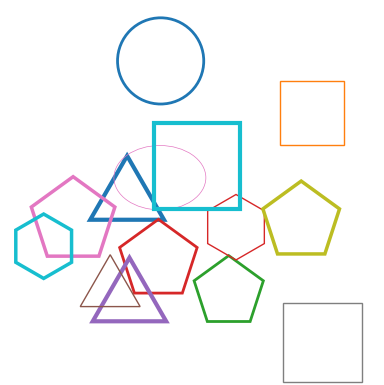[{"shape": "circle", "thickness": 2, "radius": 0.56, "center": [0.417, 0.842]}, {"shape": "triangle", "thickness": 3, "radius": 0.55, "center": [0.33, 0.485]}, {"shape": "square", "thickness": 1, "radius": 0.41, "center": [0.81, 0.706]}, {"shape": "pentagon", "thickness": 2, "radius": 0.47, "center": [0.594, 0.241]}, {"shape": "hexagon", "thickness": 1, "radius": 0.42, "center": [0.613, 0.41]}, {"shape": "pentagon", "thickness": 2, "radius": 0.53, "center": [0.411, 0.324]}, {"shape": "triangle", "thickness": 3, "radius": 0.55, "center": [0.336, 0.221]}, {"shape": "triangle", "thickness": 1, "radius": 0.45, "center": [0.286, 0.249]}, {"shape": "oval", "thickness": 0.5, "radius": 0.6, "center": [0.415, 0.538]}, {"shape": "pentagon", "thickness": 2.5, "radius": 0.57, "center": [0.19, 0.427]}, {"shape": "square", "thickness": 1, "radius": 0.51, "center": [0.837, 0.11]}, {"shape": "pentagon", "thickness": 2.5, "radius": 0.52, "center": [0.782, 0.425]}, {"shape": "hexagon", "thickness": 2.5, "radius": 0.42, "center": [0.113, 0.36]}, {"shape": "square", "thickness": 3, "radius": 0.56, "center": [0.511, 0.569]}]